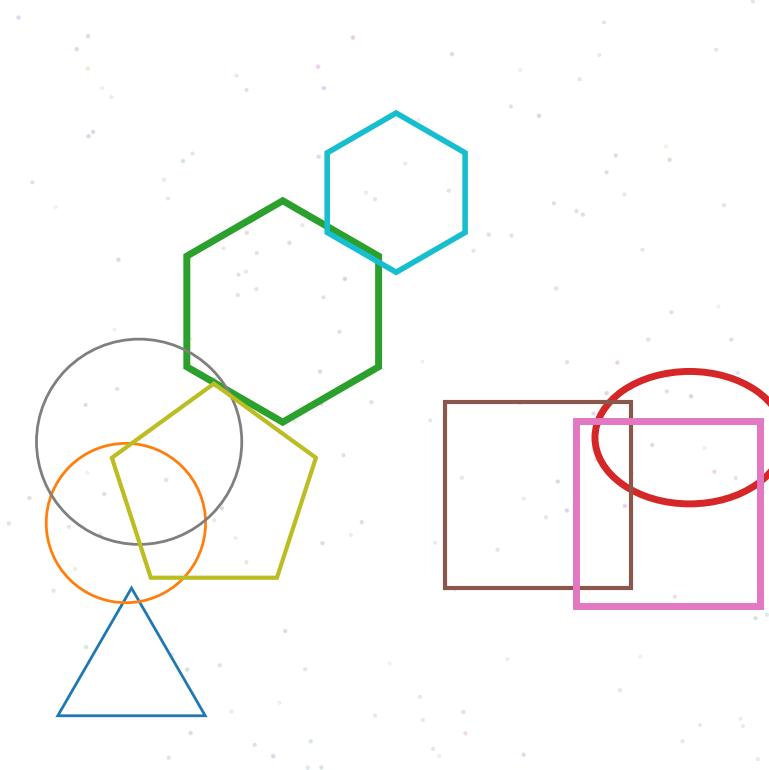[{"shape": "triangle", "thickness": 1, "radius": 0.55, "center": [0.171, 0.126]}, {"shape": "circle", "thickness": 1, "radius": 0.52, "center": [0.163, 0.321]}, {"shape": "hexagon", "thickness": 2.5, "radius": 0.72, "center": [0.367, 0.595]}, {"shape": "oval", "thickness": 2.5, "radius": 0.61, "center": [0.896, 0.432]}, {"shape": "square", "thickness": 1.5, "radius": 0.6, "center": [0.699, 0.358]}, {"shape": "square", "thickness": 2.5, "radius": 0.6, "center": [0.868, 0.333]}, {"shape": "circle", "thickness": 1, "radius": 0.67, "center": [0.181, 0.426]}, {"shape": "pentagon", "thickness": 1.5, "radius": 0.7, "center": [0.278, 0.362]}, {"shape": "hexagon", "thickness": 2, "radius": 0.52, "center": [0.514, 0.75]}]